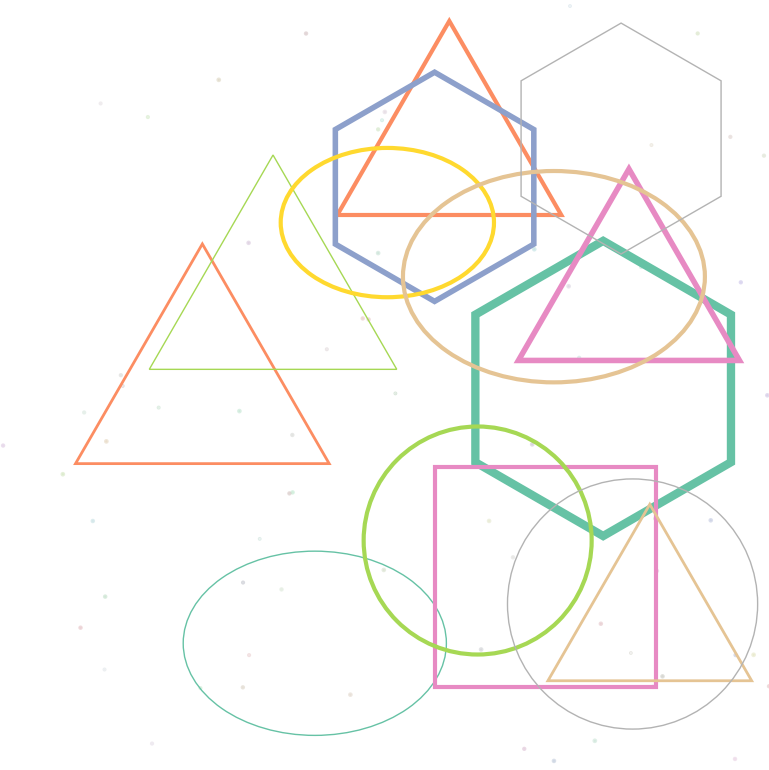[{"shape": "hexagon", "thickness": 3, "radius": 0.96, "center": [0.783, 0.496]}, {"shape": "oval", "thickness": 0.5, "radius": 0.85, "center": [0.409, 0.165]}, {"shape": "triangle", "thickness": 1.5, "radius": 0.84, "center": [0.584, 0.805]}, {"shape": "triangle", "thickness": 1, "radius": 0.95, "center": [0.263, 0.493]}, {"shape": "hexagon", "thickness": 2, "radius": 0.74, "center": [0.564, 0.757]}, {"shape": "square", "thickness": 1.5, "radius": 0.72, "center": [0.709, 0.251]}, {"shape": "triangle", "thickness": 2, "radius": 0.83, "center": [0.817, 0.615]}, {"shape": "circle", "thickness": 1.5, "radius": 0.74, "center": [0.62, 0.298]}, {"shape": "triangle", "thickness": 0.5, "radius": 0.93, "center": [0.355, 0.613]}, {"shape": "oval", "thickness": 1.5, "radius": 0.69, "center": [0.503, 0.711]}, {"shape": "triangle", "thickness": 1, "radius": 0.76, "center": [0.844, 0.192]}, {"shape": "oval", "thickness": 1.5, "radius": 0.98, "center": [0.719, 0.641]}, {"shape": "circle", "thickness": 0.5, "radius": 0.81, "center": [0.822, 0.216]}, {"shape": "hexagon", "thickness": 0.5, "radius": 0.75, "center": [0.807, 0.82]}]